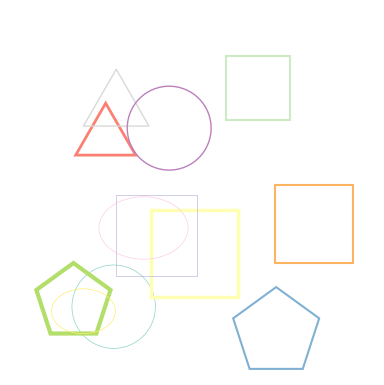[{"shape": "circle", "thickness": 0.5, "radius": 0.54, "center": [0.295, 0.203]}, {"shape": "square", "thickness": 2.5, "radius": 0.57, "center": [0.505, 0.342]}, {"shape": "square", "thickness": 0.5, "radius": 0.53, "center": [0.407, 0.388]}, {"shape": "triangle", "thickness": 2, "radius": 0.45, "center": [0.274, 0.642]}, {"shape": "pentagon", "thickness": 1.5, "radius": 0.59, "center": [0.717, 0.137]}, {"shape": "square", "thickness": 1.5, "radius": 0.51, "center": [0.815, 0.417]}, {"shape": "pentagon", "thickness": 3, "radius": 0.51, "center": [0.191, 0.216]}, {"shape": "oval", "thickness": 0.5, "radius": 0.58, "center": [0.373, 0.408]}, {"shape": "triangle", "thickness": 1, "radius": 0.49, "center": [0.302, 0.722]}, {"shape": "circle", "thickness": 1, "radius": 0.54, "center": [0.439, 0.667]}, {"shape": "square", "thickness": 1.5, "radius": 0.42, "center": [0.671, 0.772]}, {"shape": "oval", "thickness": 0.5, "radius": 0.42, "center": [0.216, 0.192]}]